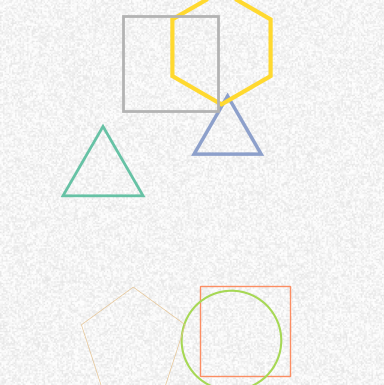[{"shape": "triangle", "thickness": 2, "radius": 0.6, "center": [0.268, 0.551]}, {"shape": "square", "thickness": 1, "radius": 0.58, "center": [0.636, 0.141]}, {"shape": "triangle", "thickness": 2.5, "radius": 0.5, "center": [0.591, 0.65]}, {"shape": "circle", "thickness": 1.5, "radius": 0.65, "center": [0.601, 0.115]}, {"shape": "hexagon", "thickness": 3, "radius": 0.74, "center": [0.575, 0.876]}, {"shape": "pentagon", "thickness": 0.5, "radius": 0.71, "center": [0.346, 0.113]}, {"shape": "square", "thickness": 2, "radius": 0.62, "center": [0.443, 0.835]}]